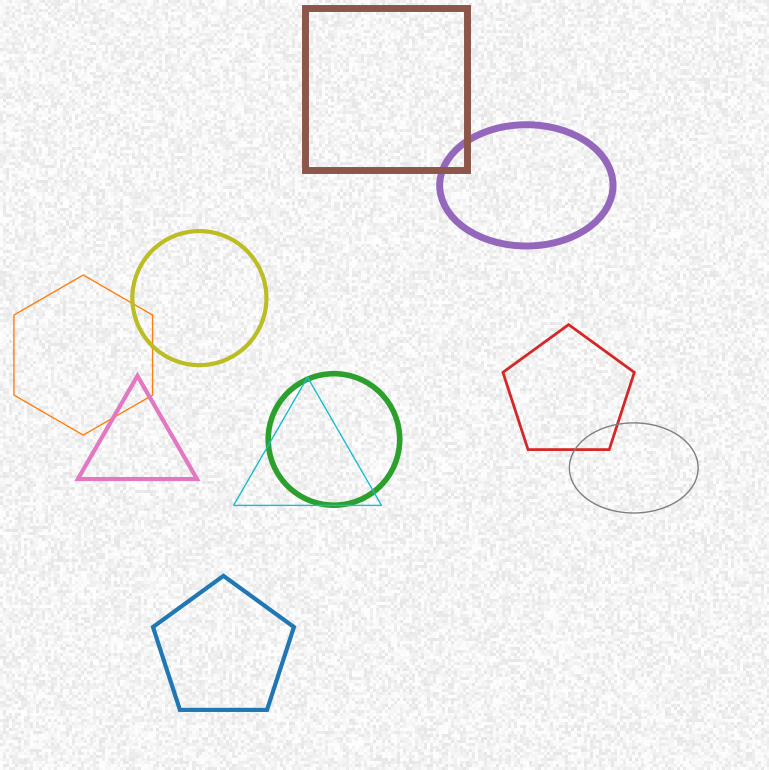[{"shape": "pentagon", "thickness": 1.5, "radius": 0.48, "center": [0.29, 0.156]}, {"shape": "hexagon", "thickness": 0.5, "radius": 0.52, "center": [0.108, 0.539]}, {"shape": "circle", "thickness": 2, "radius": 0.43, "center": [0.434, 0.429]}, {"shape": "pentagon", "thickness": 1, "radius": 0.45, "center": [0.738, 0.489]}, {"shape": "oval", "thickness": 2.5, "radius": 0.56, "center": [0.684, 0.759]}, {"shape": "square", "thickness": 2.5, "radius": 0.52, "center": [0.501, 0.884]}, {"shape": "triangle", "thickness": 1.5, "radius": 0.45, "center": [0.178, 0.423]}, {"shape": "oval", "thickness": 0.5, "radius": 0.42, "center": [0.823, 0.392]}, {"shape": "circle", "thickness": 1.5, "radius": 0.44, "center": [0.259, 0.613]}, {"shape": "triangle", "thickness": 0.5, "radius": 0.55, "center": [0.399, 0.399]}]